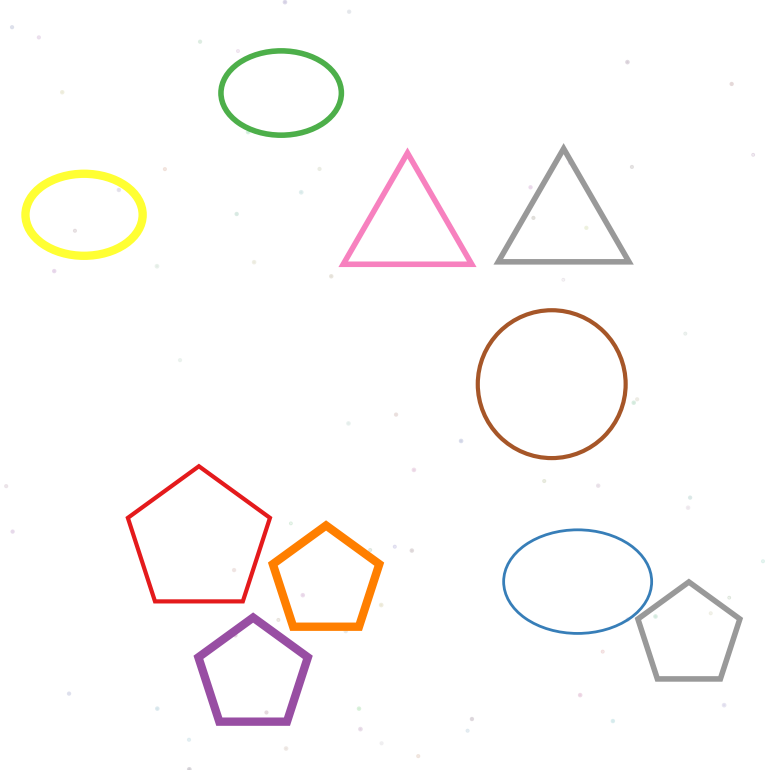[{"shape": "pentagon", "thickness": 1.5, "radius": 0.49, "center": [0.258, 0.297]}, {"shape": "oval", "thickness": 1, "radius": 0.48, "center": [0.75, 0.245]}, {"shape": "oval", "thickness": 2, "radius": 0.39, "center": [0.365, 0.879]}, {"shape": "pentagon", "thickness": 3, "radius": 0.37, "center": [0.329, 0.123]}, {"shape": "pentagon", "thickness": 3, "radius": 0.36, "center": [0.423, 0.245]}, {"shape": "oval", "thickness": 3, "radius": 0.38, "center": [0.109, 0.721]}, {"shape": "circle", "thickness": 1.5, "radius": 0.48, "center": [0.717, 0.501]}, {"shape": "triangle", "thickness": 2, "radius": 0.48, "center": [0.529, 0.705]}, {"shape": "pentagon", "thickness": 2, "radius": 0.35, "center": [0.895, 0.175]}, {"shape": "triangle", "thickness": 2, "radius": 0.49, "center": [0.732, 0.709]}]